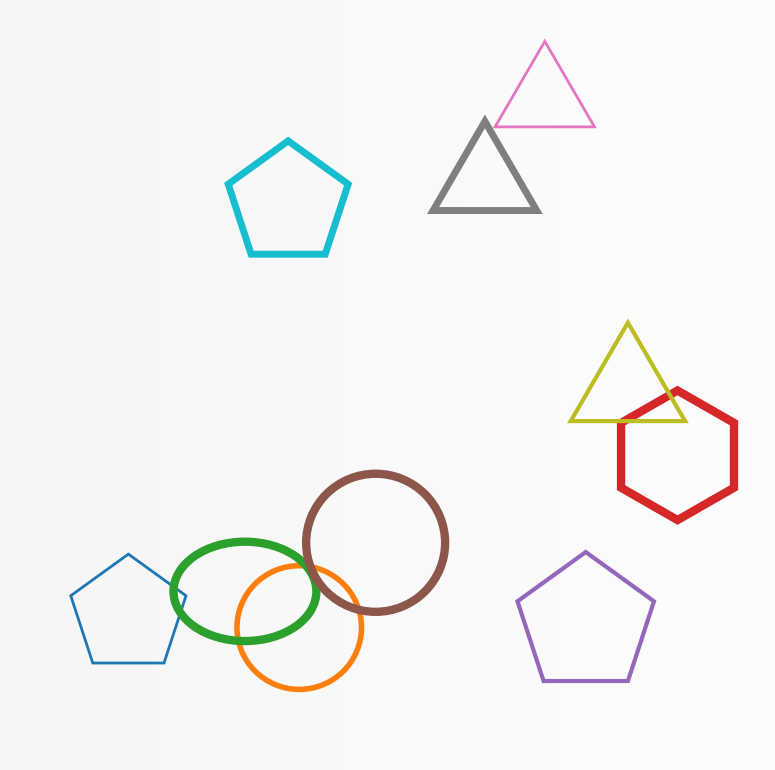[{"shape": "pentagon", "thickness": 1, "radius": 0.39, "center": [0.166, 0.202]}, {"shape": "circle", "thickness": 2, "radius": 0.4, "center": [0.386, 0.185]}, {"shape": "oval", "thickness": 3, "radius": 0.46, "center": [0.316, 0.232]}, {"shape": "hexagon", "thickness": 3, "radius": 0.42, "center": [0.874, 0.409]}, {"shape": "pentagon", "thickness": 1.5, "radius": 0.46, "center": [0.756, 0.19]}, {"shape": "circle", "thickness": 3, "radius": 0.45, "center": [0.485, 0.295]}, {"shape": "triangle", "thickness": 1, "radius": 0.37, "center": [0.703, 0.872]}, {"shape": "triangle", "thickness": 2.5, "radius": 0.39, "center": [0.626, 0.765]}, {"shape": "triangle", "thickness": 1.5, "radius": 0.43, "center": [0.81, 0.496]}, {"shape": "pentagon", "thickness": 2.5, "radius": 0.41, "center": [0.372, 0.736]}]